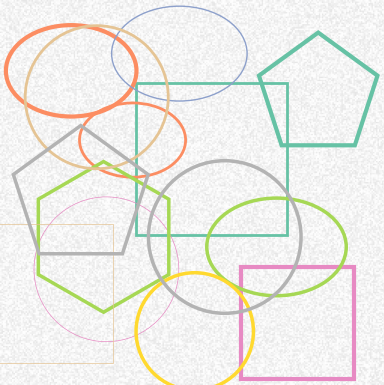[{"shape": "pentagon", "thickness": 3, "radius": 0.81, "center": [0.827, 0.754]}, {"shape": "square", "thickness": 2, "radius": 0.98, "center": [0.55, 0.587]}, {"shape": "oval", "thickness": 2, "radius": 0.69, "center": [0.344, 0.636]}, {"shape": "oval", "thickness": 3, "radius": 0.85, "center": [0.185, 0.816]}, {"shape": "oval", "thickness": 1, "radius": 0.88, "center": [0.466, 0.861]}, {"shape": "circle", "thickness": 0.5, "radius": 0.94, "center": [0.276, 0.301]}, {"shape": "square", "thickness": 3, "radius": 0.73, "center": [0.772, 0.161]}, {"shape": "oval", "thickness": 2.5, "radius": 0.91, "center": [0.718, 0.359]}, {"shape": "hexagon", "thickness": 2.5, "radius": 0.98, "center": [0.269, 0.385]}, {"shape": "circle", "thickness": 2.5, "radius": 0.76, "center": [0.506, 0.139]}, {"shape": "square", "thickness": 0.5, "radius": 0.9, "center": [0.112, 0.238]}, {"shape": "circle", "thickness": 2, "radius": 0.93, "center": [0.251, 0.747]}, {"shape": "circle", "thickness": 2.5, "radius": 0.99, "center": [0.584, 0.384]}, {"shape": "pentagon", "thickness": 2.5, "radius": 0.92, "center": [0.21, 0.49]}]